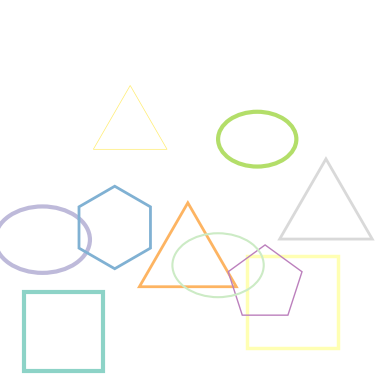[{"shape": "square", "thickness": 3, "radius": 0.51, "center": [0.164, 0.139]}, {"shape": "square", "thickness": 2.5, "radius": 0.59, "center": [0.759, 0.215]}, {"shape": "oval", "thickness": 3, "radius": 0.62, "center": [0.11, 0.378]}, {"shape": "hexagon", "thickness": 2, "radius": 0.54, "center": [0.298, 0.409]}, {"shape": "triangle", "thickness": 2, "radius": 0.73, "center": [0.488, 0.328]}, {"shape": "oval", "thickness": 3, "radius": 0.51, "center": [0.668, 0.639]}, {"shape": "triangle", "thickness": 2, "radius": 0.69, "center": [0.847, 0.448]}, {"shape": "pentagon", "thickness": 1, "radius": 0.5, "center": [0.689, 0.263]}, {"shape": "oval", "thickness": 1.5, "radius": 0.59, "center": [0.566, 0.311]}, {"shape": "triangle", "thickness": 0.5, "radius": 0.55, "center": [0.338, 0.667]}]